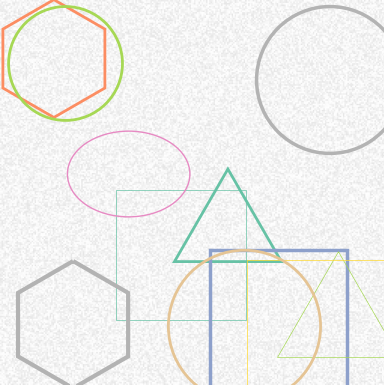[{"shape": "square", "thickness": 0.5, "radius": 0.84, "center": [0.47, 0.338]}, {"shape": "triangle", "thickness": 2, "radius": 0.8, "center": [0.592, 0.401]}, {"shape": "hexagon", "thickness": 2, "radius": 0.76, "center": [0.14, 0.848]}, {"shape": "square", "thickness": 2.5, "radius": 0.89, "center": [0.723, 0.172]}, {"shape": "oval", "thickness": 1, "radius": 0.8, "center": [0.334, 0.548]}, {"shape": "circle", "thickness": 2, "radius": 0.74, "center": [0.17, 0.835]}, {"shape": "triangle", "thickness": 0.5, "radius": 0.92, "center": [0.879, 0.163]}, {"shape": "square", "thickness": 0.5, "radius": 0.98, "center": [0.836, 0.128]}, {"shape": "circle", "thickness": 2, "radius": 0.99, "center": [0.635, 0.152]}, {"shape": "hexagon", "thickness": 3, "radius": 0.83, "center": [0.19, 0.157]}, {"shape": "circle", "thickness": 2.5, "radius": 0.95, "center": [0.857, 0.792]}]